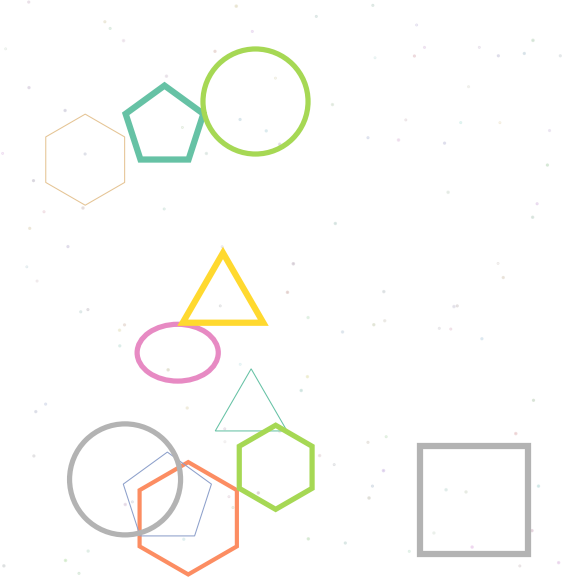[{"shape": "pentagon", "thickness": 3, "radius": 0.35, "center": [0.285, 0.78]}, {"shape": "triangle", "thickness": 0.5, "radius": 0.36, "center": [0.435, 0.289]}, {"shape": "hexagon", "thickness": 2, "radius": 0.49, "center": [0.326, 0.102]}, {"shape": "pentagon", "thickness": 0.5, "radius": 0.4, "center": [0.29, 0.136]}, {"shape": "oval", "thickness": 2.5, "radius": 0.35, "center": [0.308, 0.388]}, {"shape": "hexagon", "thickness": 2.5, "radius": 0.36, "center": [0.477, 0.19]}, {"shape": "circle", "thickness": 2.5, "radius": 0.45, "center": [0.442, 0.823]}, {"shape": "triangle", "thickness": 3, "radius": 0.4, "center": [0.386, 0.481]}, {"shape": "hexagon", "thickness": 0.5, "radius": 0.39, "center": [0.148, 0.723]}, {"shape": "circle", "thickness": 2.5, "radius": 0.48, "center": [0.217, 0.169]}, {"shape": "square", "thickness": 3, "radius": 0.47, "center": [0.82, 0.133]}]